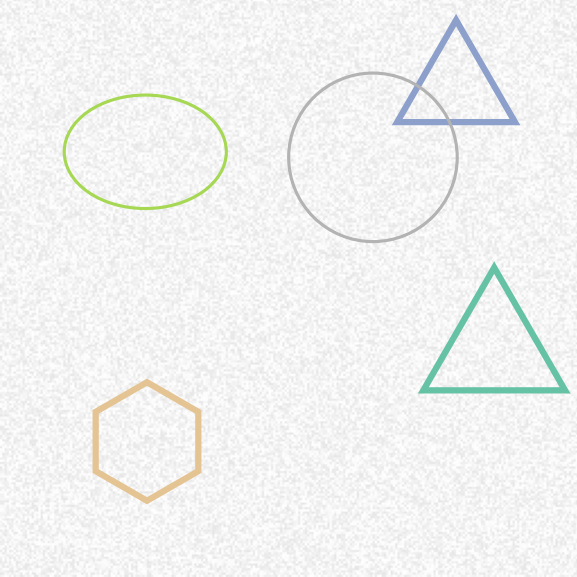[{"shape": "triangle", "thickness": 3, "radius": 0.71, "center": [0.856, 0.394]}, {"shape": "triangle", "thickness": 3, "radius": 0.59, "center": [0.79, 0.847]}, {"shape": "oval", "thickness": 1.5, "radius": 0.7, "center": [0.252, 0.736]}, {"shape": "hexagon", "thickness": 3, "radius": 0.51, "center": [0.255, 0.235]}, {"shape": "circle", "thickness": 1.5, "radius": 0.73, "center": [0.646, 0.727]}]